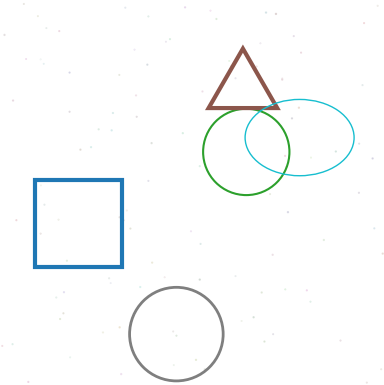[{"shape": "square", "thickness": 3, "radius": 0.57, "center": [0.204, 0.42]}, {"shape": "circle", "thickness": 1.5, "radius": 0.56, "center": [0.64, 0.605]}, {"shape": "triangle", "thickness": 3, "radius": 0.51, "center": [0.631, 0.771]}, {"shape": "circle", "thickness": 2, "radius": 0.61, "center": [0.458, 0.132]}, {"shape": "oval", "thickness": 1, "radius": 0.71, "center": [0.778, 0.643]}]